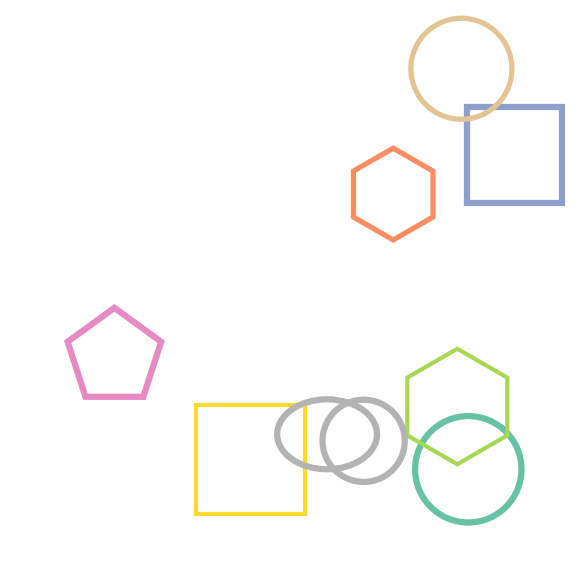[{"shape": "circle", "thickness": 3, "radius": 0.46, "center": [0.811, 0.187]}, {"shape": "hexagon", "thickness": 2.5, "radius": 0.4, "center": [0.681, 0.663]}, {"shape": "square", "thickness": 3, "radius": 0.41, "center": [0.891, 0.73]}, {"shape": "pentagon", "thickness": 3, "radius": 0.43, "center": [0.198, 0.381]}, {"shape": "hexagon", "thickness": 2, "radius": 0.5, "center": [0.792, 0.295]}, {"shape": "square", "thickness": 2, "radius": 0.47, "center": [0.434, 0.204]}, {"shape": "circle", "thickness": 2.5, "radius": 0.44, "center": [0.799, 0.88]}, {"shape": "circle", "thickness": 3, "radius": 0.36, "center": [0.63, 0.236]}, {"shape": "oval", "thickness": 3, "radius": 0.43, "center": [0.566, 0.247]}]